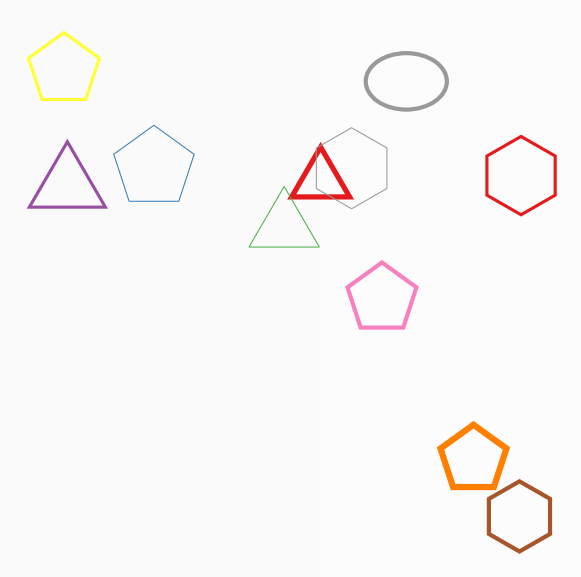[{"shape": "triangle", "thickness": 2.5, "radius": 0.29, "center": [0.552, 0.687]}, {"shape": "hexagon", "thickness": 1.5, "radius": 0.34, "center": [0.896, 0.695]}, {"shape": "pentagon", "thickness": 0.5, "radius": 0.36, "center": [0.265, 0.709]}, {"shape": "triangle", "thickness": 0.5, "radius": 0.35, "center": [0.489, 0.606]}, {"shape": "triangle", "thickness": 1.5, "radius": 0.38, "center": [0.116, 0.678]}, {"shape": "pentagon", "thickness": 3, "radius": 0.3, "center": [0.815, 0.204]}, {"shape": "pentagon", "thickness": 1.5, "radius": 0.32, "center": [0.11, 0.879]}, {"shape": "hexagon", "thickness": 2, "radius": 0.3, "center": [0.894, 0.105]}, {"shape": "pentagon", "thickness": 2, "radius": 0.31, "center": [0.657, 0.482]}, {"shape": "oval", "thickness": 2, "radius": 0.35, "center": [0.699, 0.858]}, {"shape": "hexagon", "thickness": 0.5, "radius": 0.35, "center": [0.605, 0.708]}]